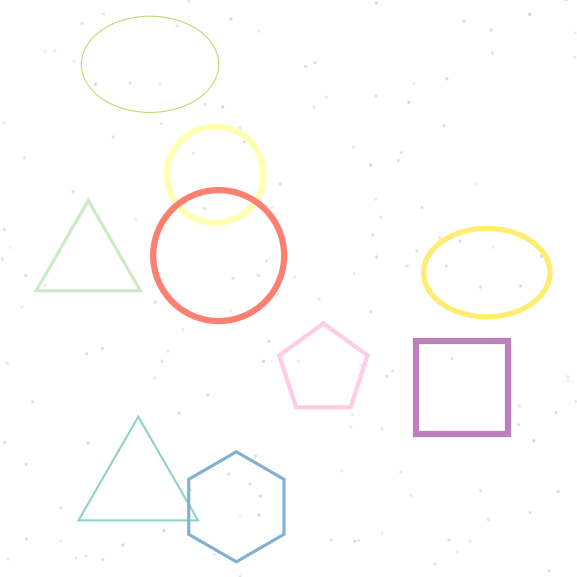[{"shape": "triangle", "thickness": 1, "radius": 0.6, "center": [0.239, 0.158]}, {"shape": "circle", "thickness": 3, "radius": 0.42, "center": [0.373, 0.697]}, {"shape": "circle", "thickness": 3, "radius": 0.57, "center": [0.379, 0.557]}, {"shape": "hexagon", "thickness": 1.5, "radius": 0.48, "center": [0.409, 0.122]}, {"shape": "oval", "thickness": 0.5, "radius": 0.59, "center": [0.26, 0.888]}, {"shape": "pentagon", "thickness": 2, "radius": 0.4, "center": [0.56, 0.359]}, {"shape": "square", "thickness": 3, "radius": 0.4, "center": [0.8, 0.328]}, {"shape": "triangle", "thickness": 1.5, "radius": 0.52, "center": [0.153, 0.548]}, {"shape": "oval", "thickness": 2.5, "radius": 0.55, "center": [0.843, 0.527]}]